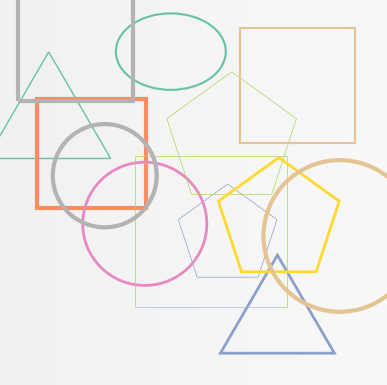[{"shape": "oval", "thickness": 1.5, "radius": 0.71, "center": [0.441, 0.866]}, {"shape": "triangle", "thickness": 1, "radius": 0.92, "center": [0.126, 0.681]}, {"shape": "square", "thickness": 3, "radius": 0.71, "center": [0.236, 0.601]}, {"shape": "triangle", "thickness": 2, "radius": 0.85, "center": [0.716, 0.168]}, {"shape": "pentagon", "thickness": 0.5, "radius": 0.67, "center": [0.587, 0.388]}, {"shape": "circle", "thickness": 2, "radius": 0.8, "center": [0.374, 0.419]}, {"shape": "pentagon", "thickness": 0.5, "radius": 0.88, "center": [0.598, 0.637]}, {"shape": "square", "thickness": 0.5, "radius": 0.98, "center": [0.544, 0.399]}, {"shape": "pentagon", "thickness": 2, "radius": 0.82, "center": [0.72, 0.427]}, {"shape": "square", "thickness": 1.5, "radius": 0.74, "center": [0.769, 0.778]}, {"shape": "circle", "thickness": 3, "radius": 0.98, "center": [0.877, 0.387]}, {"shape": "square", "thickness": 3, "radius": 0.75, "center": [0.195, 0.888]}, {"shape": "circle", "thickness": 3, "radius": 0.67, "center": [0.27, 0.544]}]